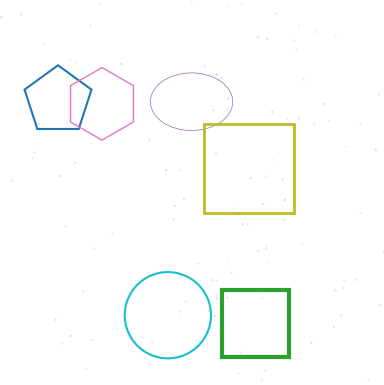[{"shape": "pentagon", "thickness": 1.5, "radius": 0.46, "center": [0.151, 0.739]}, {"shape": "square", "thickness": 3, "radius": 0.44, "center": [0.664, 0.159]}, {"shape": "oval", "thickness": 0.5, "radius": 0.53, "center": [0.498, 0.736]}, {"shape": "hexagon", "thickness": 1, "radius": 0.47, "center": [0.265, 0.73]}, {"shape": "square", "thickness": 2, "radius": 0.58, "center": [0.647, 0.562]}, {"shape": "circle", "thickness": 1.5, "radius": 0.56, "center": [0.436, 0.181]}]